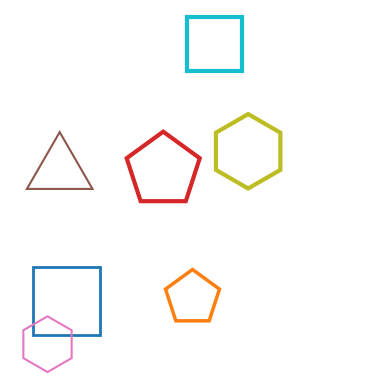[{"shape": "square", "thickness": 2, "radius": 0.44, "center": [0.173, 0.219]}, {"shape": "pentagon", "thickness": 2.5, "radius": 0.37, "center": [0.5, 0.226]}, {"shape": "pentagon", "thickness": 3, "radius": 0.5, "center": [0.424, 0.558]}, {"shape": "triangle", "thickness": 1.5, "radius": 0.49, "center": [0.155, 0.558]}, {"shape": "hexagon", "thickness": 1.5, "radius": 0.36, "center": [0.123, 0.106]}, {"shape": "hexagon", "thickness": 3, "radius": 0.48, "center": [0.645, 0.607]}, {"shape": "square", "thickness": 3, "radius": 0.35, "center": [0.557, 0.885]}]